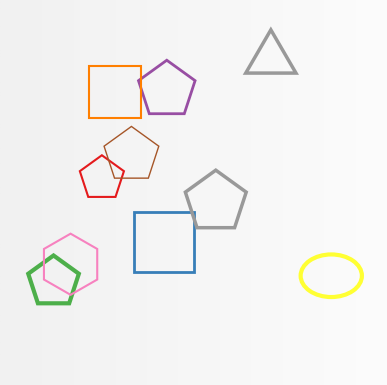[{"shape": "pentagon", "thickness": 1.5, "radius": 0.3, "center": [0.263, 0.537]}, {"shape": "square", "thickness": 2, "radius": 0.39, "center": [0.423, 0.371]}, {"shape": "pentagon", "thickness": 3, "radius": 0.34, "center": [0.138, 0.268]}, {"shape": "pentagon", "thickness": 2, "radius": 0.38, "center": [0.43, 0.767]}, {"shape": "square", "thickness": 1.5, "radius": 0.34, "center": [0.298, 0.76]}, {"shape": "oval", "thickness": 3, "radius": 0.4, "center": [0.855, 0.284]}, {"shape": "pentagon", "thickness": 1, "radius": 0.37, "center": [0.339, 0.597]}, {"shape": "hexagon", "thickness": 1.5, "radius": 0.4, "center": [0.182, 0.314]}, {"shape": "pentagon", "thickness": 2.5, "radius": 0.41, "center": [0.557, 0.475]}, {"shape": "triangle", "thickness": 2.5, "radius": 0.37, "center": [0.699, 0.848]}]